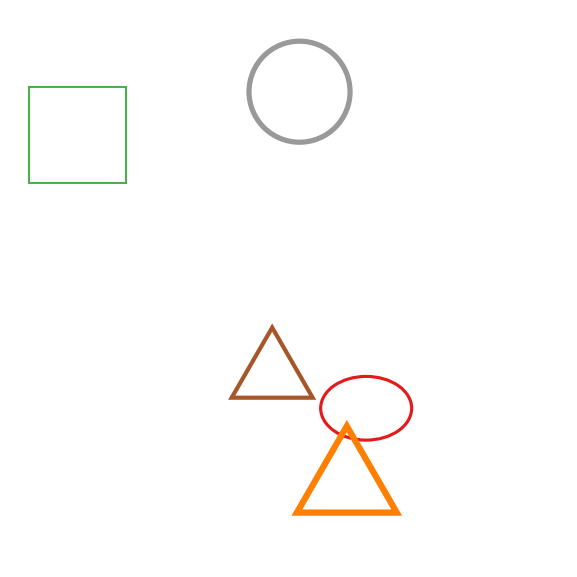[{"shape": "oval", "thickness": 1.5, "radius": 0.39, "center": [0.634, 0.292]}, {"shape": "square", "thickness": 1, "radius": 0.42, "center": [0.134, 0.765]}, {"shape": "triangle", "thickness": 3, "radius": 0.5, "center": [0.601, 0.161]}, {"shape": "triangle", "thickness": 2, "radius": 0.4, "center": [0.471, 0.351]}, {"shape": "circle", "thickness": 2.5, "radius": 0.44, "center": [0.519, 0.84]}]